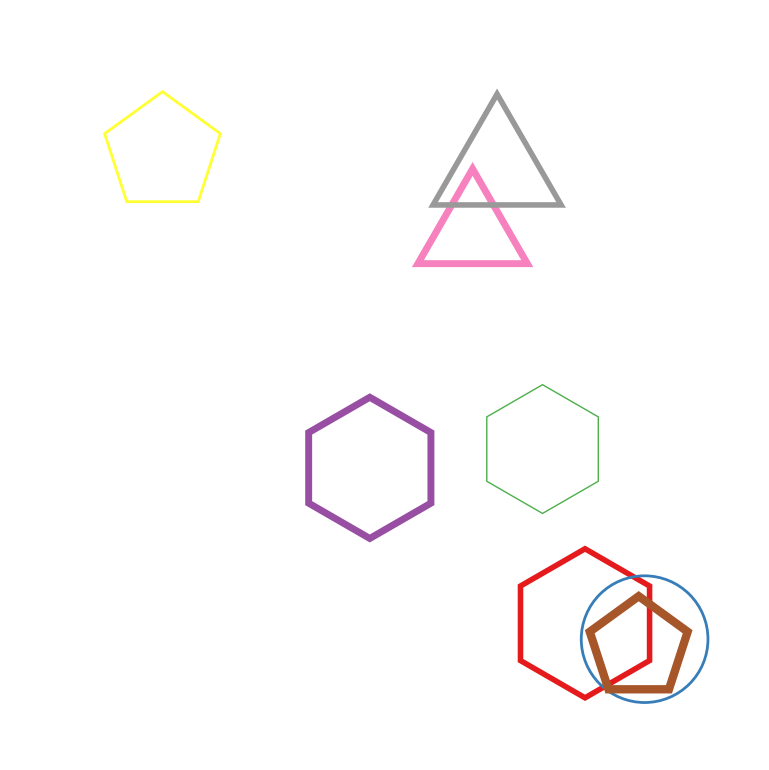[{"shape": "hexagon", "thickness": 2, "radius": 0.48, "center": [0.76, 0.191]}, {"shape": "circle", "thickness": 1, "radius": 0.41, "center": [0.837, 0.17]}, {"shape": "hexagon", "thickness": 0.5, "radius": 0.42, "center": [0.705, 0.417]}, {"shape": "hexagon", "thickness": 2.5, "radius": 0.46, "center": [0.48, 0.392]}, {"shape": "pentagon", "thickness": 1, "radius": 0.39, "center": [0.211, 0.802]}, {"shape": "pentagon", "thickness": 3, "radius": 0.33, "center": [0.829, 0.159]}, {"shape": "triangle", "thickness": 2.5, "radius": 0.41, "center": [0.614, 0.699]}, {"shape": "triangle", "thickness": 2, "radius": 0.48, "center": [0.646, 0.782]}]